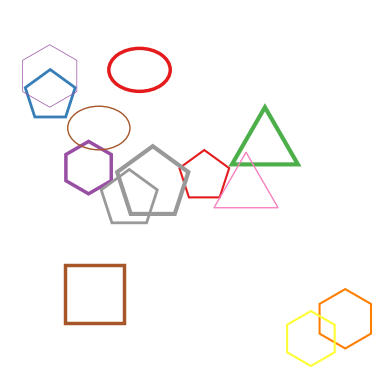[{"shape": "oval", "thickness": 2.5, "radius": 0.4, "center": [0.362, 0.819]}, {"shape": "pentagon", "thickness": 1.5, "radius": 0.34, "center": [0.531, 0.542]}, {"shape": "pentagon", "thickness": 2, "radius": 0.34, "center": [0.13, 0.751]}, {"shape": "triangle", "thickness": 3, "radius": 0.49, "center": [0.688, 0.622]}, {"shape": "hexagon", "thickness": 2.5, "radius": 0.34, "center": [0.23, 0.565]}, {"shape": "hexagon", "thickness": 0.5, "radius": 0.41, "center": [0.129, 0.803]}, {"shape": "hexagon", "thickness": 1.5, "radius": 0.39, "center": [0.897, 0.172]}, {"shape": "hexagon", "thickness": 1.5, "radius": 0.36, "center": [0.808, 0.121]}, {"shape": "oval", "thickness": 1, "radius": 0.4, "center": [0.257, 0.667]}, {"shape": "square", "thickness": 2.5, "radius": 0.38, "center": [0.246, 0.236]}, {"shape": "triangle", "thickness": 1, "radius": 0.48, "center": [0.639, 0.508]}, {"shape": "pentagon", "thickness": 3, "radius": 0.49, "center": [0.397, 0.523]}, {"shape": "pentagon", "thickness": 2, "radius": 0.38, "center": [0.336, 0.483]}]